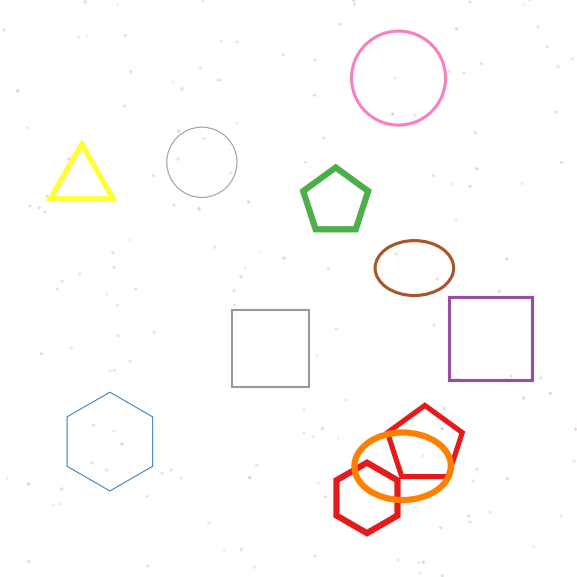[{"shape": "pentagon", "thickness": 2.5, "radius": 0.34, "center": [0.736, 0.229]}, {"shape": "hexagon", "thickness": 3, "radius": 0.3, "center": [0.635, 0.137]}, {"shape": "hexagon", "thickness": 0.5, "radius": 0.43, "center": [0.19, 0.235]}, {"shape": "pentagon", "thickness": 3, "radius": 0.3, "center": [0.581, 0.65]}, {"shape": "square", "thickness": 1.5, "radius": 0.36, "center": [0.85, 0.413]}, {"shape": "oval", "thickness": 3, "radius": 0.42, "center": [0.697, 0.192]}, {"shape": "triangle", "thickness": 2.5, "radius": 0.31, "center": [0.142, 0.686]}, {"shape": "oval", "thickness": 1.5, "radius": 0.34, "center": [0.718, 0.535]}, {"shape": "circle", "thickness": 1.5, "radius": 0.41, "center": [0.69, 0.864]}, {"shape": "circle", "thickness": 0.5, "radius": 0.3, "center": [0.35, 0.718]}, {"shape": "square", "thickness": 1, "radius": 0.33, "center": [0.468, 0.396]}]